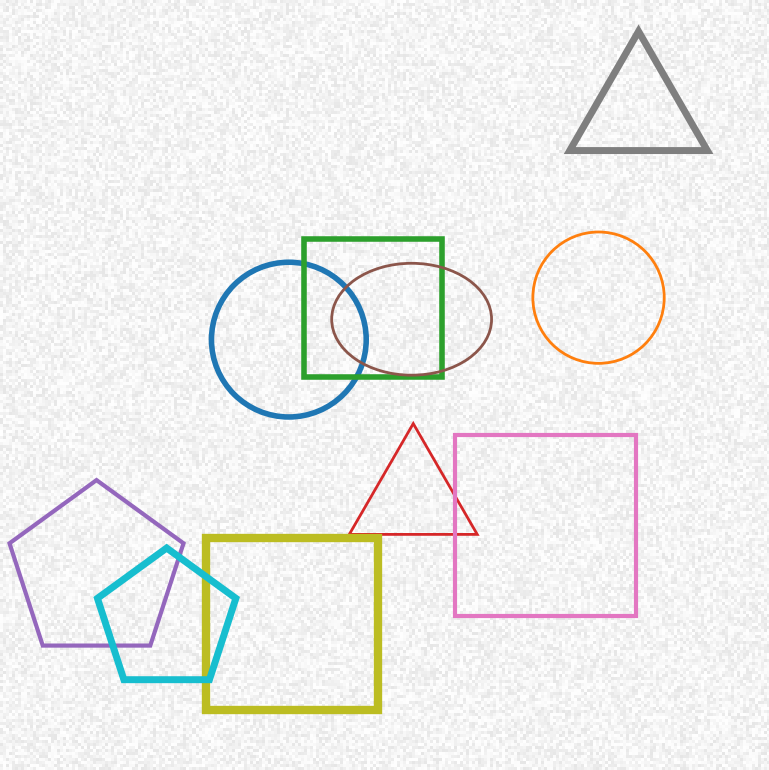[{"shape": "circle", "thickness": 2, "radius": 0.5, "center": [0.375, 0.559]}, {"shape": "circle", "thickness": 1, "radius": 0.43, "center": [0.777, 0.613]}, {"shape": "square", "thickness": 2, "radius": 0.45, "center": [0.484, 0.599]}, {"shape": "triangle", "thickness": 1, "radius": 0.48, "center": [0.537, 0.354]}, {"shape": "pentagon", "thickness": 1.5, "radius": 0.59, "center": [0.125, 0.258]}, {"shape": "oval", "thickness": 1, "radius": 0.52, "center": [0.535, 0.585]}, {"shape": "square", "thickness": 1.5, "radius": 0.59, "center": [0.708, 0.317]}, {"shape": "triangle", "thickness": 2.5, "radius": 0.52, "center": [0.829, 0.856]}, {"shape": "square", "thickness": 3, "radius": 0.56, "center": [0.379, 0.189]}, {"shape": "pentagon", "thickness": 2.5, "radius": 0.47, "center": [0.216, 0.194]}]